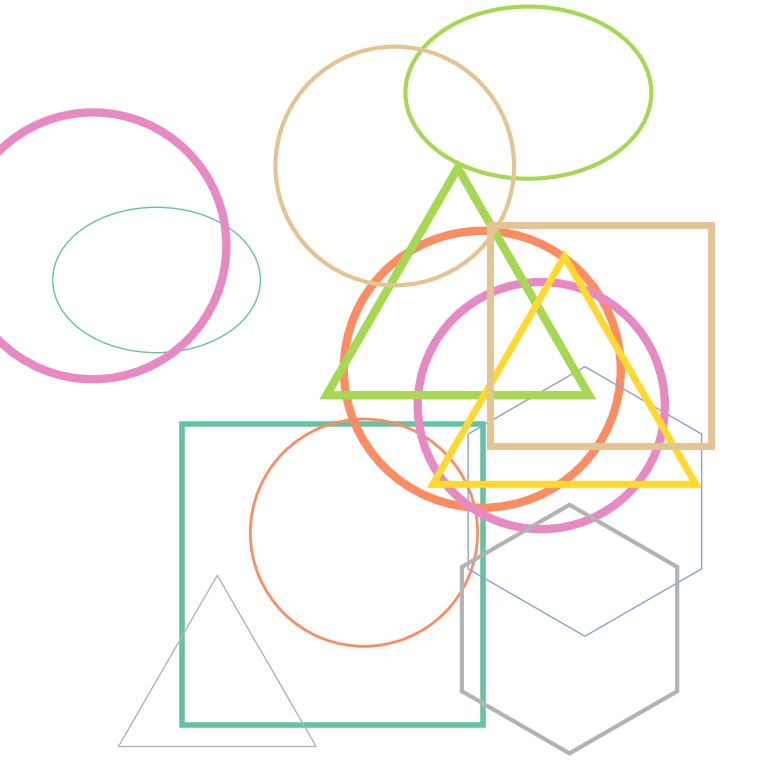[{"shape": "square", "thickness": 2, "radius": 0.98, "center": [0.432, 0.254]}, {"shape": "oval", "thickness": 0.5, "radius": 0.67, "center": [0.203, 0.636]}, {"shape": "circle", "thickness": 1, "radius": 0.74, "center": [0.473, 0.308]}, {"shape": "circle", "thickness": 3, "radius": 0.9, "center": [0.626, 0.52]}, {"shape": "hexagon", "thickness": 0.5, "radius": 0.88, "center": [0.76, 0.349]}, {"shape": "circle", "thickness": 3, "radius": 0.8, "center": [0.703, 0.473]}, {"shape": "circle", "thickness": 3, "radius": 0.87, "center": [0.121, 0.681]}, {"shape": "oval", "thickness": 1.5, "radius": 0.8, "center": [0.686, 0.88]}, {"shape": "triangle", "thickness": 3, "radius": 0.98, "center": [0.595, 0.585]}, {"shape": "triangle", "thickness": 2.5, "radius": 0.99, "center": [0.733, 0.47]}, {"shape": "square", "thickness": 2.5, "radius": 0.72, "center": [0.78, 0.564]}, {"shape": "circle", "thickness": 1.5, "radius": 0.77, "center": [0.513, 0.784]}, {"shape": "triangle", "thickness": 0.5, "radius": 0.74, "center": [0.282, 0.105]}, {"shape": "hexagon", "thickness": 1.5, "radius": 0.81, "center": [0.74, 0.183]}]